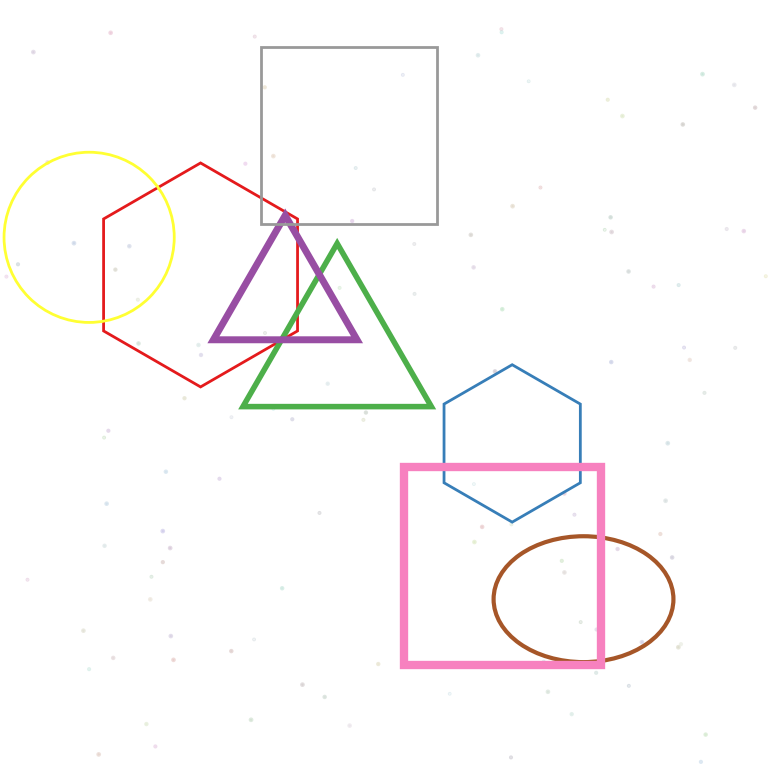[{"shape": "hexagon", "thickness": 1, "radius": 0.73, "center": [0.26, 0.643]}, {"shape": "hexagon", "thickness": 1, "radius": 0.51, "center": [0.665, 0.424]}, {"shape": "triangle", "thickness": 2, "radius": 0.71, "center": [0.438, 0.543]}, {"shape": "triangle", "thickness": 2.5, "radius": 0.54, "center": [0.37, 0.613]}, {"shape": "circle", "thickness": 1, "radius": 0.55, "center": [0.116, 0.692]}, {"shape": "oval", "thickness": 1.5, "radius": 0.58, "center": [0.758, 0.222]}, {"shape": "square", "thickness": 3, "radius": 0.64, "center": [0.653, 0.265]}, {"shape": "square", "thickness": 1, "radius": 0.57, "center": [0.453, 0.824]}]